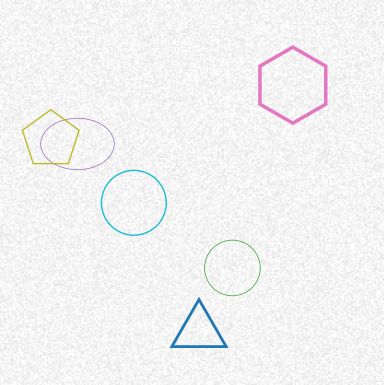[{"shape": "triangle", "thickness": 2, "radius": 0.41, "center": [0.517, 0.14]}, {"shape": "circle", "thickness": 0.5, "radius": 0.36, "center": [0.604, 0.304]}, {"shape": "oval", "thickness": 0.5, "radius": 0.48, "center": [0.201, 0.626]}, {"shape": "hexagon", "thickness": 2.5, "radius": 0.49, "center": [0.761, 0.779]}, {"shape": "pentagon", "thickness": 1, "radius": 0.39, "center": [0.132, 0.638]}, {"shape": "circle", "thickness": 1, "radius": 0.42, "center": [0.348, 0.473]}]